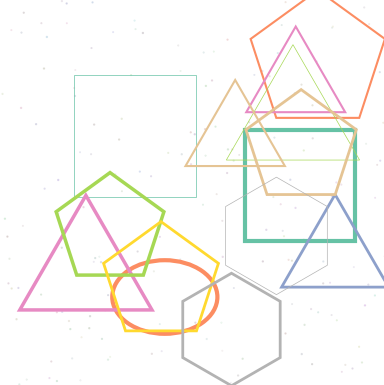[{"shape": "square", "thickness": 0.5, "radius": 0.79, "center": [0.351, 0.647]}, {"shape": "square", "thickness": 3, "radius": 0.72, "center": [0.779, 0.519]}, {"shape": "oval", "thickness": 3, "radius": 0.68, "center": [0.428, 0.229]}, {"shape": "pentagon", "thickness": 1.5, "radius": 0.92, "center": [0.825, 0.842]}, {"shape": "triangle", "thickness": 2, "radius": 0.8, "center": [0.87, 0.334]}, {"shape": "triangle", "thickness": 1.5, "radius": 0.74, "center": [0.768, 0.783]}, {"shape": "triangle", "thickness": 2.5, "radius": 0.99, "center": [0.223, 0.294]}, {"shape": "pentagon", "thickness": 2.5, "radius": 0.74, "center": [0.286, 0.405]}, {"shape": "triangle", "thickness": 0.5, "radius": 1.0, "center": [0.761, 0.684]}, {"shape": "pentagon", "thickness": 2, "radius": 0.78, "center": [0.418, 0.267]}, {"shape": "pentagon", "thickness": 2, "radius": 0.75, "center": [0.782, 0.617]}, {"shape": "triangle", "thickness": 1.5, "radius": 0.75, "center": [0.611, 0.643]}, {"shape": "hexagon", "thickness": 0.5, "radius": 0.76, "center": [0.718, 0.387]}, {"shape": "hexagon", "thickness": 2, "radius": 0.73, "center": [0.601, 0.144]}]